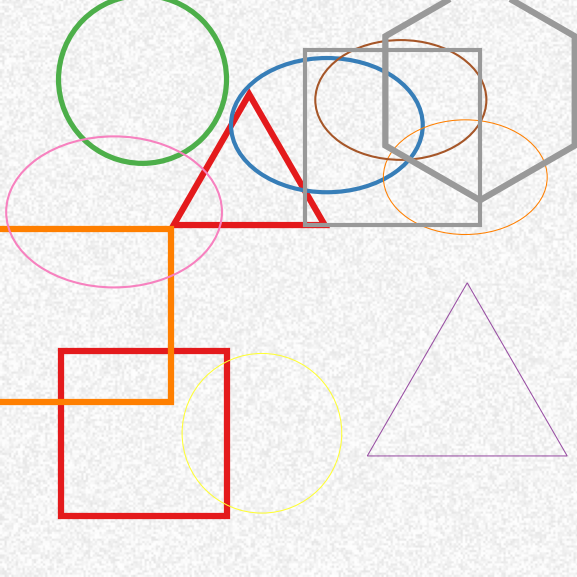[{"shape": "square", "thickness": 3, "radius": 0.72, "center": [0.249, 0.249]}, {"shape": "triangle", "thickness": 3, "radius": 0.75, "center": [0.431, 0.685]}, {"shape": "oval", "thickness": 2, "radius": 0.83, "center": [0.566, 0.782]}, {"shape": "circle", "thickness": 2.5, "radius": 0.73, "center": [0.247, 0.862]}, {"shape": "triangle", "thickness": 0.5, "radius": 1.0, "center": [0.809, 0.31]}, {"shape": "oval", "thickness": 0.5, "radius": 0.71, "center": [0.806, 0.692]}, {"shape": "square", "thickness": 3, "radius": 0.75, "center": [0.147, 0.453]}, {"shape": "circle", "thickness": 0.5, "radius": 0.69, "center": [0.454, 0.249]}, {"shape": "oval", "thickness": 1, "radius": 0.74, "center": [0.694, 0.826]}, {"shape": "oval", "thickness": 1, "radius": 0.93, "center": [0.198, 0.632]}, {"shape": "square", "thickness": 2, "radius": 0.76, "center": [0.68, 0.761]}, {"shape": "hexagon", "thickness": 3, "radius": 0.95, "center": [0.831, 0.842]}]